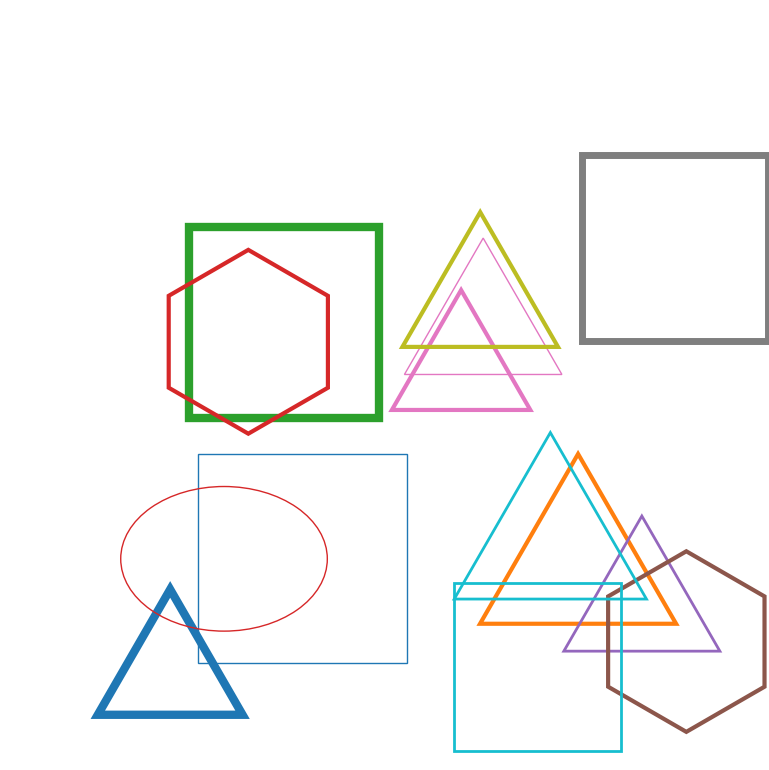[{"shape": "triangle", "thickness": 3, "radius": 0.54, "center": [0.221, 0.126]}, {"shape": "square", "thickness": 0.5, "radius": 0.68, "center": [0.393, 0.274]}, {"shape": "triangle", "thickness": 1.5, "radius": 0.74, "center": [0.751, 0.263]}, {"shape": "square", "thickness": 3, "radius": 0.62, "center": [0.369, 0.581]}, {"shape": "oval", "thickness": 0.5, "radius": 0.67, "center": [0.291, 0.274]}, {"shape": "hexagon", "thickness": 1.5, "radius": 0.6, "center": [0.322, 0.556]}, {"shape": "triangle", "thickness": 1, "radius": 0.58, "center": [0.834, 0.213]}, {"shape": "hexagon", "thickness": 1.5, "radius": 0.59, "center": [0.891, 0.167]}, {"shape": "triangle", "thickness": 1.5, "radius": 0.52, "center": [0.599, 0.519]}, {"shape": "triangle", "thickness": 0.5, "radius": 0.59, "center": [0.627, 0.573]}, {"shape": "square", "thickness": 2.5, "radius": 0.61, "center": [0.877, 0.678]}, {"shape": "triangle", "thickness": 1.5, "radius": 0.58, "center": [0.624, 0.608]}, {"shape": "square", "thickness": 1, "radius": 0.54, "center": [0.698, 0.134]}, {"shape": "triangle", "thickness": 1, "radius": 0.72, "center": [0.715, 0.294]}]